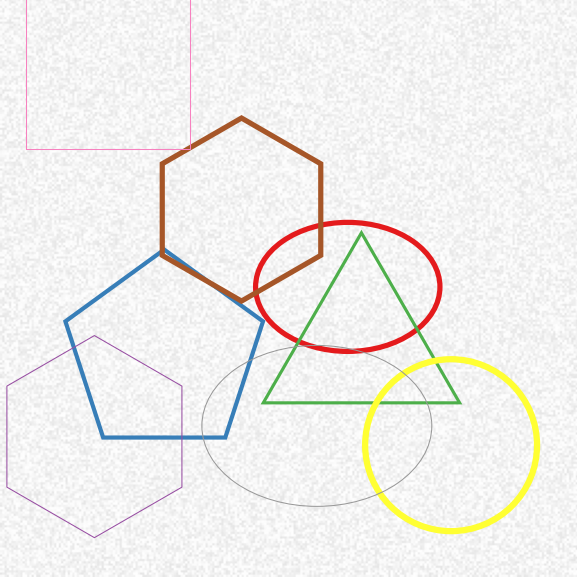[{"shape": "oval", "thickness": 2.5, "radius": 0.8, "center": [0.602, 0.502]}, {"shape": "pentagon", "thickness": 2, "radius": 0.9, "center": [0.284, 0.387]}, {"shape": "triangle", "thickness": 1.5, "radius": 0.98, "center": [0.626, 0.4]}, {"shape": "hexagon", "thickness": 0.5, "radius": 0.87, "center": [0.163, 0.243]}, {"shape": "circle", "thickness": 3, "radius": 0.74, "center": [0.781, 0.228]}, {"shape": "hexagon", "thickness": 2.5, "radius": 0.79, "center": [0.418, 0.636]}, {"shape": "square", "thickness": 0.5, "radius": 0.71, "center": [0.187, 0.883]}, {"shape": "oval", "thickness": 0.5, "radius": 1.0, "center": [0.549, 0.262]}]